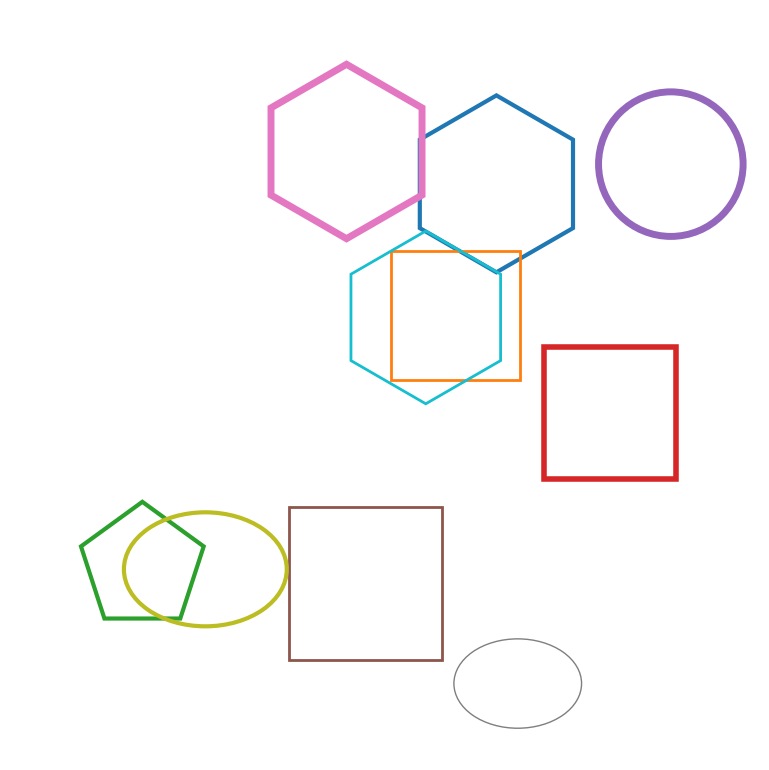[{"shape": "hexagon", "thickness": 1.5, "radius": 0.57, "center": [0.645, 0.761]}, {"shape": "square", "thickness": 1, "radius": 0.42, "center": [0.591, 0.59]}, {"shape": "pentagon", "thickness": 1.5, "radius": 0.42, "center": [0.185, 0.264]}, {"shape": "square", "thickness": 2, "radius": 0.43, "center": [0.792, 0.464]}, {"shape": "circle", "thickness": 2.5, "radius": 0.47, "center": [0.871, 0.787]}, {"shape": "square", "thickness": 1, "radius": 0.5, "center": [0.475, 0.242]}, {"shape": "hexagon", "thickness": 2.5, "radius": 0.57, "center": [0.45, 0.803]}, {"shape": "oval", "thickness": 0.5, "radius": 0.41, "center": [0.672, 0.112]}, {"shape": "oval", "thickness": 1.5, "radius": 0.53, "center": [0.267, 0.261]}, {"shape": "hexagon", "thickness": 1, "radius": 0.56, "center": [0.553, 0.588]}]